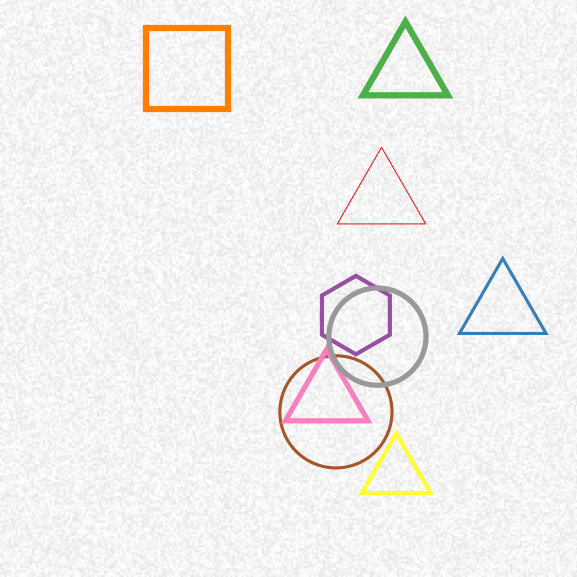[{"shape": "triangle", "thickness": 0.5, "radius": 0.44, "center": [0.661, 0.656]}, {"shape": "triangle", "thickness": 1.5, "radius": 0.43, "center": [0.871, 0.465]}, {"shape": "triangle", "thickness": 3, "radius": 0.42, "center": [0.702, 0.877]}, {"shape": "hexagon", "thickness": 2, "radius": 0.34, "center": [0.616, 0.454]}, {"shape": "square", "thickness": 3, "radius": 0.35, "center": [0.324, 0.881]}, {"shape": "triangle", "thickness": 2, "radius": 0.34, "center": [0.686, 0.18]}, {"shape": "circle", "thickness": 1.5, "radius": 0.49, "center": [0.582, 0.286]}, {"shape": "triangle", "thickness": 2.5, "radius": 0.41, "center": [0.566, 0.312]}, {"shape": "circle", "thickness": 2.5, "radius": 0.42, "center": [0.654, 0.416]}]